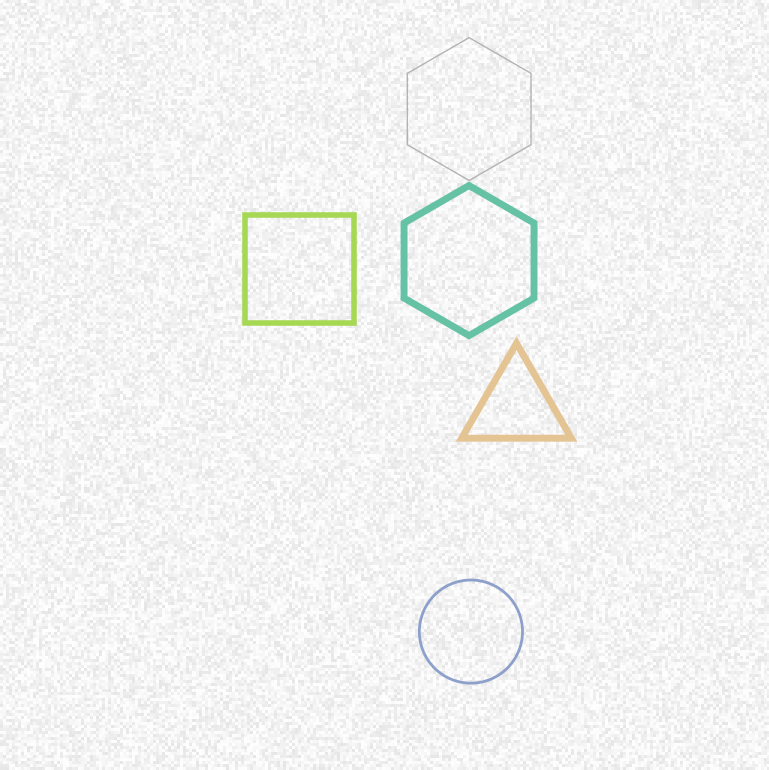[{"shape": "hexagon", "thickness": 2.5, "radius": 0.49, "center": [0.609, 0.662]}, {"shape": "circle", "thickness": 1, "radius": 0.33, "center": [0.612, 0.18]}, {"shape": "square", "thickness": 2, "radius": 0.35, "center": [0.389, 0.651]}, {"shape": "triangle", "thickness": 2.5, "radius": 0.41, "center": [0.671, 0.472]}, {"shape": "hexagon", "thickness": 0.5, "radius": 0.46, "center": [0.609, 0.858]}]